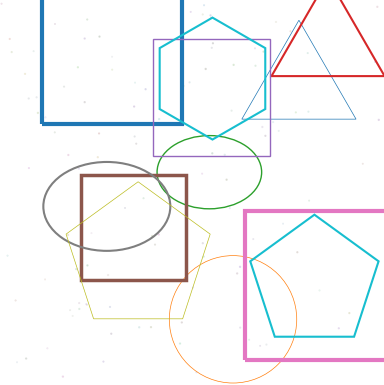[{"shape": "square", "thickness": 3, "radius": 0.91, "center": [0.292, 0.86]}, {"shape": "triangle", "thickness": 0.5, "radius": 0.86, "center": [0.776, 0.776]}, {"shape": "circle", "thickness": 0.5, "radius": 0.83, "center": [0.605, 0.171]}, {"shape": "oval", "thickness": 1, "radius": 0.68, "center": [0.544, 0.553]}, {"shape": "triangle", "thickness": 1.5, "radius": 0.85, "center": [0.852, 0.887]}, {"shape": "square", "thickness": 1, "radius": 0.76, "center": [0.55, 0.748]}, {"shape": "square", "thickness": 2.5, "radius": 0.68, "center": [0.347, 0.409]}, {"shape": "square", "thickness": 3, "radius": 0.97, "center": [0.831, 0.259]}, {"shape": "oval", "thickness": 1.5, "radius": 0.82, "center": [0.277, 0.464]}, {"shape": "pentagon", "thickness": 0.5, "radius": 0.98, "center": [0.359, 0.331]}, {"shape": "pentagon", "thickness": 1.5, "radius": 0.88, "center": [0.817, 0.267]}, {"shape": "hexagon", "thickness": 1.5, "radius": 0.79, "center": [0.552, 0.796]}]